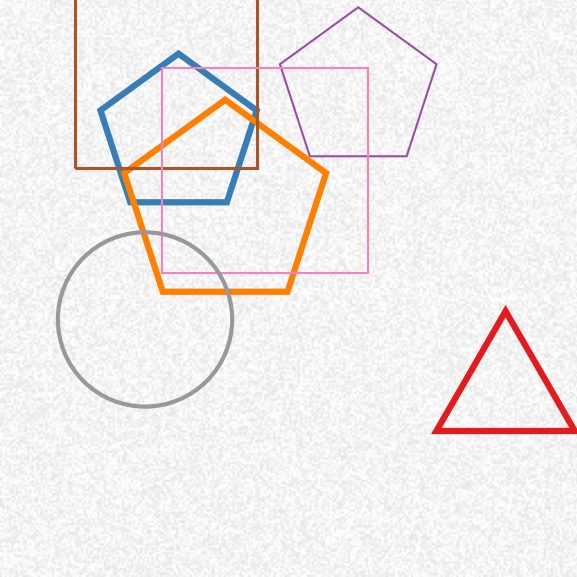[{"shape": "triangle", "thickness": 3, "radius": 0.69, "center": [0.875, 0.322]}, {"shape": "pentagon", "thickness": 3, "radius": 0.71, "center": [0.309, 0.764]}, {"shape": "pentagon", "thickness": 1, "radius": 0.71, "center": [0.62, 0.844]}, {"shape": "pentagon", "thickness": 3, "radius": 0.92, "center": [0.39, 0.643]}, {"shape": "square", "thickness": 1.5, "radius": 0.79, "center": [0.288, 0.866]}, {"shape": "square", "thickness": 1, "radius": 0.89, "center": [0.459, 0.704]}, {"shape": "circle", "thickness": 2, "radius": 0.75, "center": [0.251, 0.446]}]